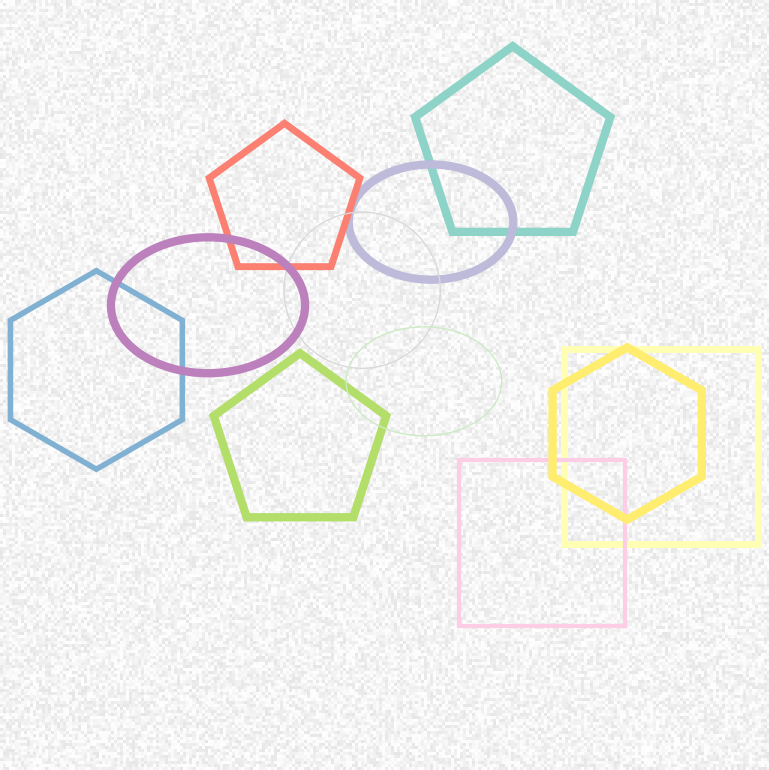[{"shape": "pentagon", "thickness": 3, "radius": 0.67, "center": [0.666, 0.807]}, {"shape": "square", "thickness": 2.5, "radius": 0.63, "center": [0.858, 0.42]}, {"shape": "oval", "thickness": 3, "radius": 0.53, "center": [0.56, 0.712]}, {"shape": "pentagon", "thickness": 2.5, "radius": 0.51, "center": [0.37, 0.737]}, {"shape": "hexagon", "thickness": 2, "radius": 0.64, "center": [0.125, 0.519]}, {"shape": "pentagon", "thickness": 3, "radius": 0.59, "center": [0.39, 0.424]}, {"shape": "square", "thickness": 1.5, "radius": 0.54, "center": [0.704, 0.295]}, {"shape": "circle", "thickness": 0.5, "radius": 0.51, "center": [0.47, 0.623]}, {"shape": "oval", "thickness": 3, "radius": 0.63, "center": [0.27, 0.604]}, {"shape": "oval", "thickness": 0.5, "radius": 0.51, "center": [0.55, 0.505]}, {"shape": "hexagon", "thickness": 3, "radius": 0.56, "center": [0.815, 0.437]}]